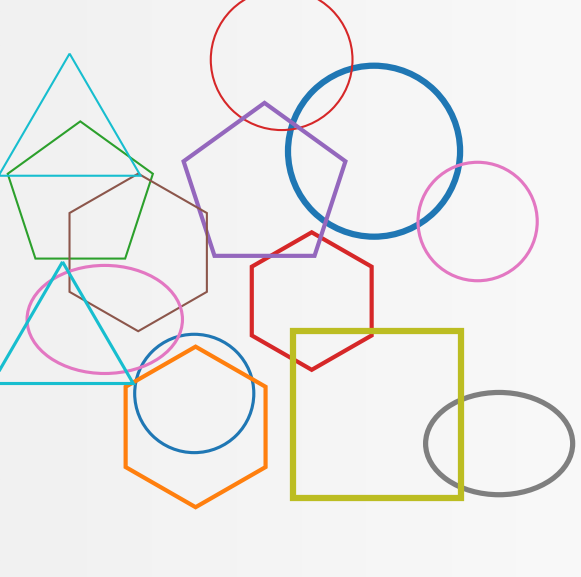[{"shape": "circle", "thickness": 3, "radius": 0.74, "center": [0.644, 0.737]}, {"shape": "circle", "thickness": 1.5, "radius": 0.51, "center": [0.334, 0.318]}, {"shape": "hexagon", "thickness": 2, "radius": 0.69, "center": [0.337, 0.26]}, {"shape": "pentagon", "thickness": 1, "radius": 0.66, "center": [0.138, 0.658]}, {"shape": "circle", "thickness": 1, "radius": 0.61, "center": [0.485, 0.896]}, {"shape": "hexagon", "thickness": 2, "radius": 0.6, "center": [0.536, 0.478]}, {"shape": "pentagon", "thickness": 2, "radius": 0.73, "center": [0.455, 0.675]}, {"shape": "hexagon", "thickness": 1, "radius": 0.68, "center": [0.238, 0.562]}, {"shape": "oval", "thickness": 1.5, "radius": 0.67, "center": [0.18, 0.446]}, {"shape": "circle", "thickness": 1.5, "radius": 0.51, "center": [0.822, 0.616]}, {"shape": "oval", "thickness": 2.5, "radius": 0.63, "center": [0.859, 0.231]}, {"shape": "square", "thickness": 3, "radius": 0.72, "center": [0.648, 0.281]}, {"shape": "triangle", "thickness": 1, "radius": 0.7, "center": [0.12, 0.765]}, {"shape": "triangle", "thickness": 1.5, "radius": 0.7, "center": [0.108, 0.405]}]